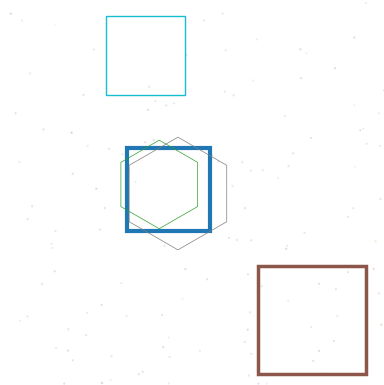[{"shape": "square", "thickness": 3, "radius": 0.53, "center": [0.438, 0.508]}, {"shape": "hexagon", "thickness": 0.5, "radius": 0.57, "center": [0.414, 0.521]}, {"shape": "square", "thickness": 2.5, "radius": 0.7, "center": [0.81, 0.168]}, {"shape": "hexagon", "thickness": 0.5, "radius": 0.73, "center": [0.462, 0.497]}, {"shape": "square", "thickness": 1, "radius": 0.52, "center": [0.378, 0.856]}]